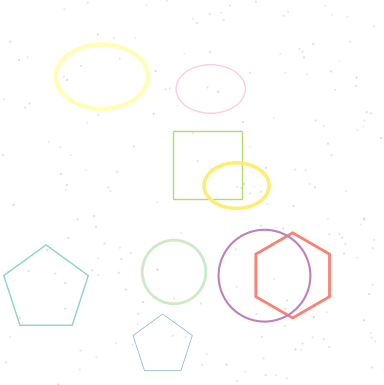[{"shape": "pentagon", "thickness": 1, "radius": 0.58, "center": [0.12, 0.249]}, {"shape": "oval", "thickness": 3, "radius": 0.6, "center": [0.264, 0.801]}, {"shape": "hexagon", "thickness": 2, "radius": 0.55, "center": [0.76, 0.285]}, {"shape": "pentagon", "thickness": 0.5, "radius": 0.4, "center": [0.423, 0.103]}, {"shape": "square", "thickness": 1, "radius": 0.44, "center": [0.539, 0.572]}, {"shape": "oval", "thickness": 1, "radius": 0.45, "center": [0.547, 0.769]}, {"shape": "circle", "thickness": 1.5, "radius": 0.6, "center": [0.687, 0.284]}, {"shape": "circle", "thickness": 2, "radius": 0.41, "center": [0.452, 0.294]}, {"shape": "oval", "thickness": 2.5, "radius": 0.42, "center": [0.614, 0.518]}]